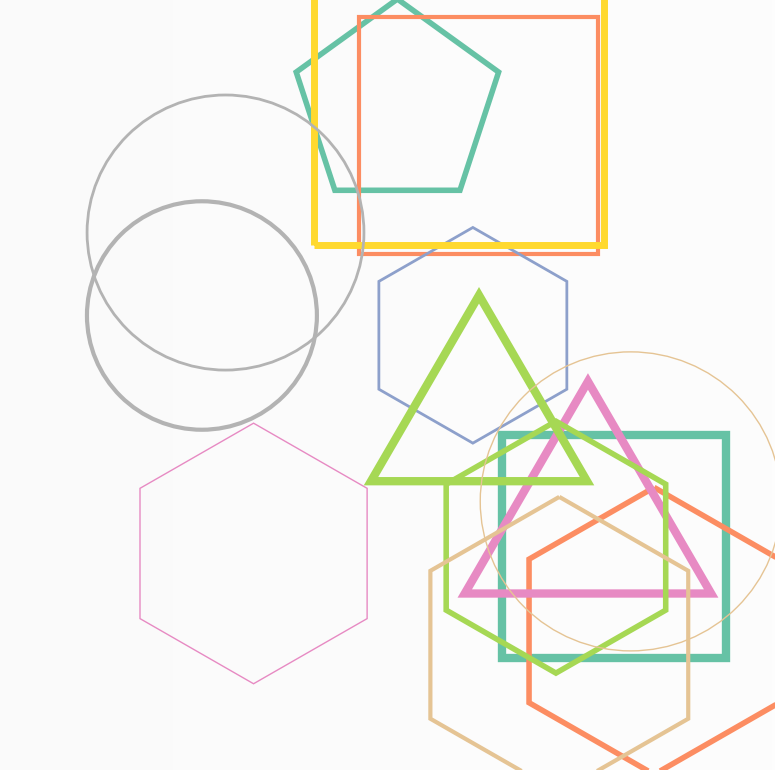[{"shape": "square", "thickness": 3, "radius": 0.72, "center": [0.792, 0.291]}, {"shape": "pentagon", "thickness": 2, "radius": 0.69, "center": [0.513, 0.864]}, {"shape": "square", "thickness": 1.5, "radius": 0.77, "center": [0.617, 0.824]}, {"shape": "hexagon", "thickness": 2, "radius": 0.93, "center": [0.844, 0.181]}, {"shape": "hexagon", "thickness": 1, "radius": 0.7, "center": [0.61, 0.565]}, {"shape": "triangle", "thickness": 3, "radius": 0.92, "center": [0.759, 0.321]}, {"shape": "hexagon", "thickness": 0.5, "radius": 0.85, "center": [0.327, 0.281]}, {"shape": "hexagon", "thickness": 2, "radius": 0.82, "center": [0.717, 0.289]}, {"shape": "triangle", "thickness": 3, "radius": 0.8, "center": [0.618, 0.456]}, {"shape": "square", "thickness": 2.5, "radius": 0.94, "center": [0.593, 0.869]}, {"shape": "hexagon", "thickness": 1.5, "radius": 0.96, "center": [0.722, 0.163]}, {"shape": "circle", "thickness": 0.5, "radius": 0.97, "center": [0.814, 0.349]}, {"shape": "circle", "thickness": 1.5, "radius": 0.74, "center": [0.261, 0.59]}, {"shape": "circle", "thickness": 1, "radius": 0.89, "center": [0.291, 0.698]}]